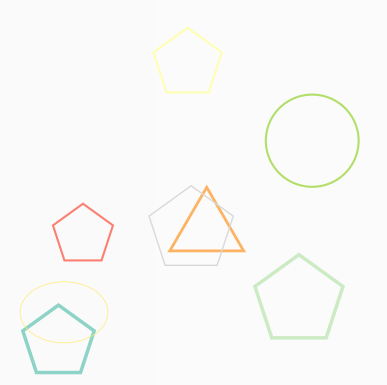[{"shape": "pentagon", "thickness": 2.5, "radius": 0.48, "center": [0.151, 0.111]}, {"shape": "pentagon", "thickness": 1.5, "radius": 0.46, "center": [0.484, 0.835]}, {"shape": "pentagon", "thickness": 1.5, "radius": 0.41, "center": [0.214, 0.389]}, {"shape": "triangle", "thickness": 2, "radius": 0.55, "center": [0.533, 0.403]}, {"shape": "circle", "thickness": 1.5, "radius": 0.6, "center": [0.806, 0.635]}, {"shape": "pentagon", "thickness": 1, "radius": 0.57, "center": [0.493, 0.403]}, {"shape": "pentagon", "thickness": 2.5, "radius": 0.6, "center": [0.771, 0.219]}, {"shape": "oval", "thickness": 0.5, "radius": 0.57, "center": [0.165, 0.189]}]